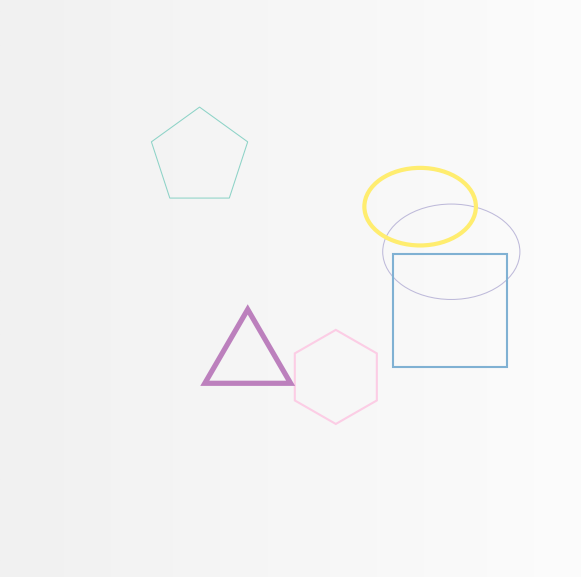[{"shape": "pentagon", "thickness": 0.5, "radius": 0.44, "center": [0.343, 0.727]}, {"shape": "oval", "thickness": 0.5, "radius": 0.59, "center": [0.776, 0.563]}, {"shape": "square", "thickness": 1, "radius": 0.49, "center": [0.774, 0.462]}, {"shape": "hexagon", "thickness": 1, "radius": 0.41, "center": [0.578, 0.346]}, {"shape": "triangle", "thickness": 2.5, "radius": 0.43, "center": [0.426, 0.378]}, {"shape": "oval", "thickness": 2, "radius": 0.48, "center": [0.723, 0.641]}]